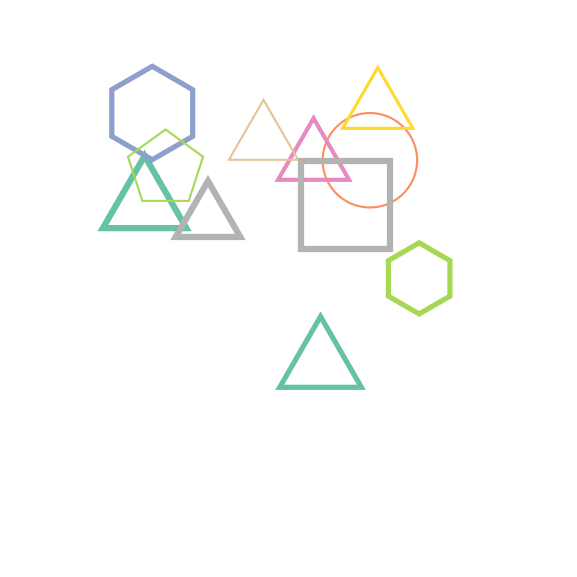[{"shape": "triangle", "thickness": 3, "radius": 0.42, "center": [0.25, 0.646]}, {"shape": "triangle", "thickness": 2.5, "radius": 0.41, "center": [0.555, 0.369]}, {"shape": "circle", "thickness": 1, "radius": 0.41, "center": [0.64, 0.722]}, {"shape": "hexagon", "thickness": 2.5, "radius": 0.4, "center": [0.264, 0.803]}, {"shape": "triangle", "thickness": 2, "radius": 0.36, "center": [0.543, 0.723]}, {"shape": "hexagon", "thickness": 2.5, "radius": 0.31, "center": [0.726, 0.517]}, {"shape": "pentagon", "thickness": 1, "radius": 0.34, "center": [0.287, 0.707]}, {"shape": "triangle", "thickness": 1.5, "radius": 0.35, "center": [0.654, 0.812]}, {"shape": "triangle", "thickness": 1, "radius": 0.35, "center": [0.456, 0.757]}, {"shape": "square", "thickness": 3, "radius": 0.38, "center": [0.598, 0.645]}, {"shape": "triangle", "thickness": 3, "radius": 0.32, "center": [0.36, 0.621]}]